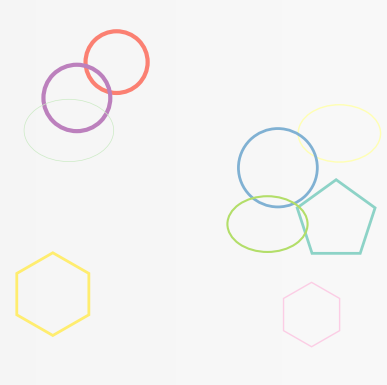[{"shape": "pentagon", "thickness": 2, "radius": 0.53, "center": [0.867, 0.427]}, {"shape": "oval", "thickness": 1, "radius": 0.53, "center": [0.876, 0.654]}, {"shape": "circle", "thickness": 3, "radius": 0.4, "center": [0.301, 0.839]}, {"shape": "circle", "thickness": 2, "radius": 0.51, "center": [0.717, 0.564]}, {"shape": "oval", "thickness": 1.5, "radius": 0.52, "center": [0.69, 0.418]}, {"shape": "hexagon", "thickness": 1, "radius": 0.42, "center": [0.804, 0.183]}, {"shape": "circle", "thickness": 3, "radius": 0.43, "center": [0.198, 0.746]}, {"shape": "oval", "thickness": 0.5, "radius": 0.58, "center": [0.178, 0.661]}, {"shape": "hexagon", "thickness": 2, "radius": 0.54, "center": [0.136, 0.236]}]